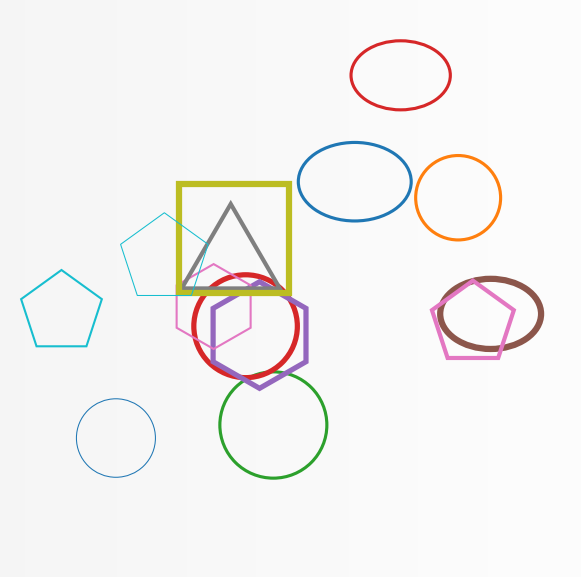[{"shape": "oval", "thickness": 1.5, "radius": 0.49, "center": [0.61, 0.684]}, {"shape": "circle", "thickness": 0.5, "radius": 0.34, "center": [0.199, 0.241]}, {"shape": "circle", "thickness": 1.5, "radius": 0.37, "center": [0.788, 0.657]}, {"shape": "circle", "thickness": 1.5, "radius": 0.46, "center": [0.47, 0.263]}, {"shape": "circle", "thickness": 2.5, "radius": 0.45, "center": [0.423, 0.434]}, {"shape": "oval", "thickness": 1.5, "radius": 0.43, "center": [0.689, 0.869]}, {"shape": "hexagon", "thickness": 2.5, "radius": 0.46, "center": [0.447, 0.419]}, {"shape": "oval", "thickness": 3, "radius": 0.43, "center": [0.844, 0.456]}, {"shape": "pentagon", "thickness": 2, "radius": 0.37, "center": [0.814, 0.439]}, {"shape": "hexagon", "thickness": 1, "radius": 0.37, "center": [0.368, 0.468]}, {"shape": "triangle", "thickness": 2, "radius": 0.49, "center": [0.397, 0.548]}, {"shape": "square", "thickness": 3, "radius": 0.48, "center": [0.403, 0.586]}, {"shape": "pentagon", "thickness": 1, "radius": 0.37, "center": [0.106, 0.459]}, {"shape": "pentagon", "thickness": 0.5, "radius": 0.4, "center": [0.283, 0.552]}]